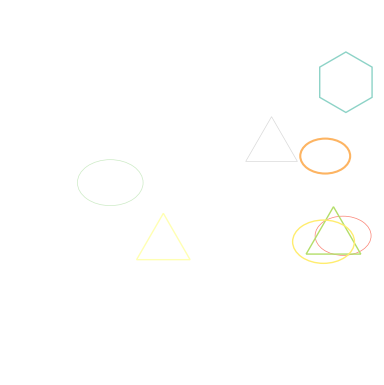[{"shape": "hexagon", "thickness": 1, "radius": 0.39, "center": [0.898, 0.786]}, {"shape": "triangle", "thickness": 1, "radius": 0.4, "center": [0.424, 0.366]}, {"shape": "oval", "thickness": 0.5, "radius": 0.36, "center": [0.891, 0.388]}, {"shape": "oval", "thickness": 1.5, "radius": 0.32, "center": [0.845, 0.595]}, {"shape": "triangle", "thickness": 1, "radius": 0.41, "center": [0.866, 0.381]}, {"shape": "triangle", "thickness": 0.5, "radius": 0.39, "center": [0.705, 0.619]}, {"shape": "oval", "thickness": 0.5, "radius": 0.43, "center": [0.286, 0.526]}, {"shape": "oval", "thickness": 1, "radius": 0.4, "center": [0.84, 0.372]}]